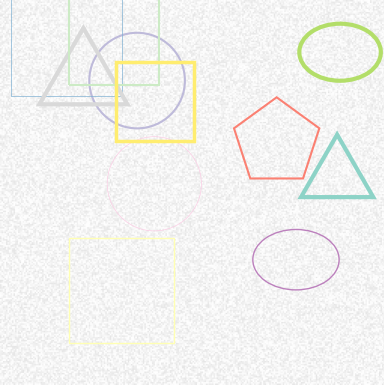[{"shape": "triangle", "thickness": 3, "radius": 0.54, "center": [0.876, 0.542]}, {"shape": "square", "thickness": 1, "radius": 0.68, "center": [0.316, 0.247]}, {"shape": "circle", "thickness": 1.5, "radius": 0.62, "center": [0.356, 0.791]}, {"shape": "pentagon", "thickness": 1.5, "radius": 0.58, "center": [0.719, 0.631]}, {"shape": "square", "thickness": 0.5, "radius": 0.72, "center": [0.172, 0.894]}, {"shape": "oval", "thickness": 3, "radius": 0.53, "center": [0.883, 0.864]}, {"shape": "circle", "thickness": 0.5, "radius": 0.61, "center": [0.401, 0.523]}, {"shape": "triangle", "thickness": 3, "radius": 0.66, "center": [0.217, 0.795]}, {"shape": "oval", "thickness": 1, "radius": 0.56, "center": [0.769, 0.326]}, {"shape": "square", "thickness": 1.5, "radius": 0.59, "center": [0.296, 0.897]}, {"shape": "square", "thickness": 2.5, "radius": 0.51, "center": [0.403, 0.737]}]